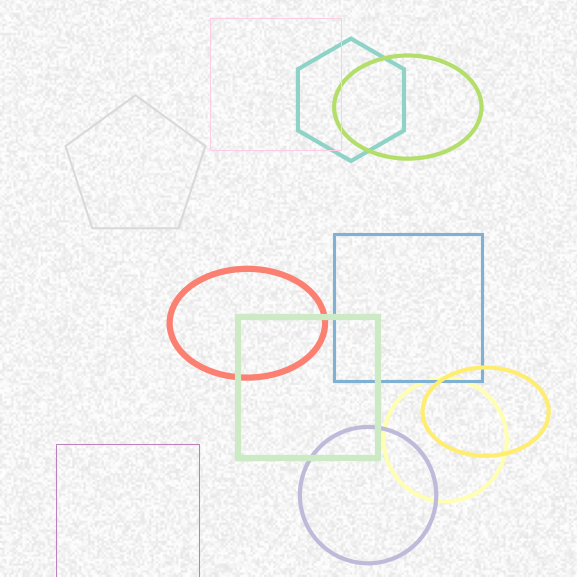[{"shape": "hexagon", "thickness": 2, "radius": 0.53, "center": [0.608, 0.826]}, {"shape": "circle", "thickness": 2, "radius": 0.53, "center": [0.771, 0.237]}, {"shape": "circle", "thickness": 2, "radius": 0.59, "center": [0.637, 0.142]}, {"shape": "oval", "thickness": 3, "radius": 0.67, "center": [0.428, 0.439]}, {"shape": "square", "thickness": 1.5, "radius": 0.64, "center": [0.706, 0.467]}, {"shape": "oval", "thickness": 2, "radius": 0.64, "center": [0.706, 0.814]}, {"shape": "square", "thickness": 0.5, "radius": 0.57, "center": [0.477, 0.854]}, {"shape": "pentagon", "thickness": 1, "radius": 0.64, "center": [0.235, 0.707]}, {"shape": "square", "thickness": 0.5, "radius": 0.62, "center": [0.221, 0.106]}, {"shape": "square", "thickness": 3, "radius": 0.61, "center": [0.533, 0.328]}, {"shape": "oval", "thickness": 2, "radius": 0.55, "center": [0.841, 0.286]}]